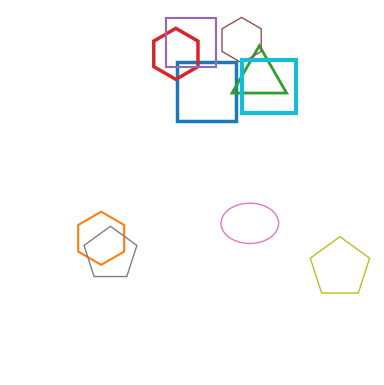[{"shape": "square", "thickness": 2.5, "radius": 0.38, "center": [0.537, 0.763]}, {"shape": "hexagon", "thickness": 1.5, "radius": 0.34, "center": [0.263, 0.381]}, {"shape": "triangle", "thickness": 2, "radius": 0.41, "center": [0.674, 0.799]}, {"shape": "hexagon", "thickness": 2.5, "radius": 0.33, "center": [0.457, 0.86]}, {"shape": "square", "thickness": 1.5, "radius": 0.32, "center": [0.496, 0.889]}, {"shape": "hexagon", "thickness": 1, "radius": 0.29, "center": [0.628, 0.896]}, {"shape": "oval", "thickness": 1, "radius": 0.37, "center": [0.649, 0.42]}, {"shape": "pentagon", "thickness": 1, "radius": 0.36, "center": [0.287, 0.34]}, {"shape": "pentagon", "thickness": 1, "radius": 0.4, "center": [0.883, 0.304]}, {"shape": "square", "thickness": 3, "radius": 0.34, "center": [0.699, 0.775]}]